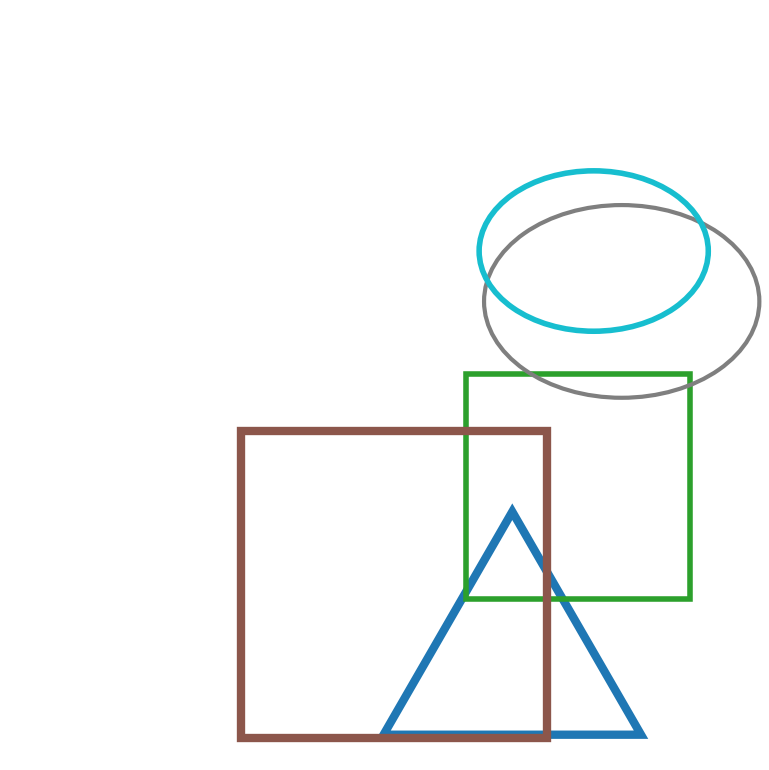[{"shape": "triangle", "thickness": 3, "radius": 0.97, "center": [0.665, 0.142]}, {"shape": "square", "thickness": 2, "radius": 0.73, "center": [0.75, 0.368]}, {"shape": "square", "thickness": 3, "radius": 1.0, "center": [0.512, 0.241]}, {"shape": "oval", "thickness": 1.5, "radius": 0.89, "center": [0.807, 0.609]}, {"shape": "oval", "thickness": 2, "radius": 0.74, "center": [0.771, 0.674]}]